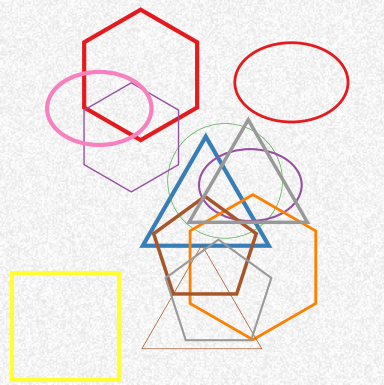[{"shape": "hexagon", "thickness": 3, "radius": 0.85, "center": [0.365, 0.805]}, {"shape": "oval", "thickness": 2, "radius": 0.74, "center": [0.757, 0.786]}, {"shape": "triangle", "thickness": 3, "radius": 0.95, "center": [0.535, 0.456]}, {"shape": "circle", "thickness": 0.5, "radius": 0.74, "center": [0.585, 0.53]}, {"shape": "hexagon", "thickness": 1, "radius": 0.71, "center": [0.341, 0.643]}, {"shape": "oval", "thickness": 1.5, "radius": 0.67, "center": [0.65, 0.519]}, {"shape": "hexagon", "thickness": 2, "radius": 0.94, "center": [0.657, 0.306]}, {"shape": "square", "thickness": 3, "radius": 0.69, "center": [0.17, 0.152]}, {"shape": "pentagon", "thickness": 2.5, "radius": 0.7, "center": [0.532, 0.35]}, {"shape": "triangle", "thickness": 0.5, "radius": 0.9, "center": [0.524, 0.184]}, {"shape": "oval", "thickness": 3, "radius": 0.68, "center": [0.258, 0.718]}, {"shape": "pentagon", "thickness": 1.5, "radius": 0.72, "center": [0.567, 0.233]}, {"shape": "triangle", "thickness": 2.5, "radius": 0.89, "center": [0.645, 0.511]}]